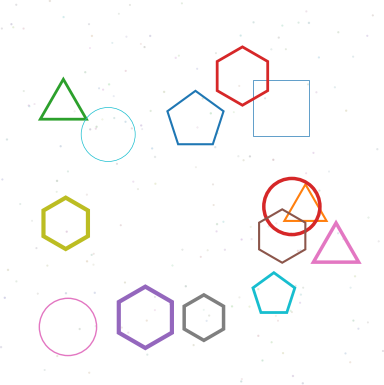[{"shape": "square", "thickness": 0.5, "radius": 0.36, "center": [0.731, 0.721]}, {"shape": "pentagon", "thickness": 1.5, "radius": 0.38, "center": [0.508, 0.687]}, {"shape": "triangle", "thickness": 1.5, "radius": 0.32, "center": [0.793, 0.458]}, {"shape": "triangle", "thickness": 2, "radius": 0.35, "center": [0.165, 0.725]}, {"shape": "hexagon", "thickness": 2, "radius": 0.38, "center": [0.63, 0.802]}, {"shape": "circle", "thickness": 2.5, "radius": 0.36, "center": [0.758, 0.464]}, {"shape": "hexagon", "thickness": 3, "radius": 0.4, "center": [0.378, 0.176]}, {"shape": "hexagon", "thickness": 1.5, "radius": 0.35, "center": [0.733, 0.387]}, {"shape": "triangle", "thickness": 2.5, "radius": 0.34, "center": [0.873, 0.353]}, {"shape": "circle", "thickness": 1, "radius": 0.37, "center": [0.177, 0.151]}, {"shape": "hexagon", "thickness": 2.5, "radius": 0.3, "center": [0.53, 0.175]}, {"shape": "hexagon", "thickness": 3, "radius": 0.33, "center": [0.171, 0.42]}, {"shape": "circle", "thickness": 0.5, "radius": 0.35, "center": [0.281, 0.651]}, {"shape": "pentagon", "thickness": 2, "radius": 0.29, "center": [0.711, 0.235]}]